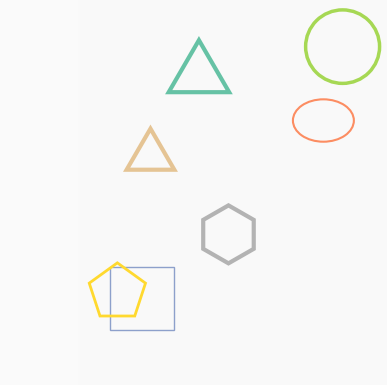[{"shape": "triangle", "thickness": 3, "radius": 0.45, "center": [0.513, 0.806]}, {"shape": "oval", "thickness": 1.5, "radius": 0.39, "center": [0.835, 0.687]}, {"shape": "square", "thickness": 1, "radius": 0.41, "center": [0.366, 0.225]}, {"shape": "circle", "thickness": 2.5, "radius": 0.48, "center": [0.884, 0.879]}, {"shape": "pentagon", "thickness": 2, "radius": 0.38, "center": [0.303, 0.241]}, {"shape": "triangle", "thickness": 3, "radius": 0.36, "center": [0.388, 0.595]}, {"shape": "hexagon", "thickness": 3, "radius": 0.38, "center": [0.59, 0.391]}]